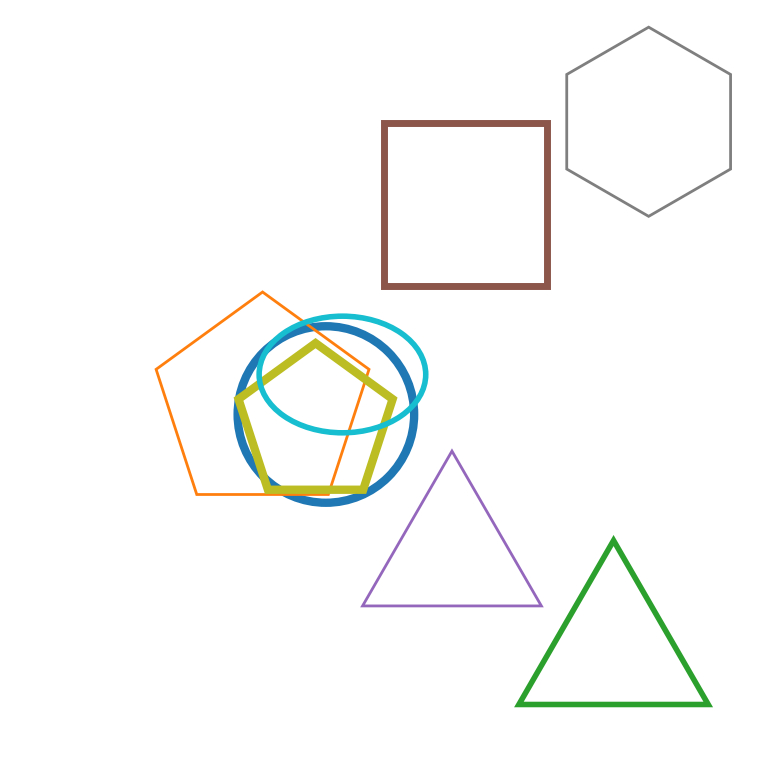[{"shape": "circle", "thickness": 3, "radius": 0.57, "center": [0.423, 0.462]}, {"shape": "pentagon", "thickness": 1, "radius": 0.73, "center": [0.341, 0.475]}, {"shape": "triangle", "thickness": 2, "radius": 0.71, "center": [0.797, 0.156]}, {"shape": "triangle", "thickness": 1, "radius": 0.67, "center": [0.587, 0.28]}, {"shape": "square", "thickness": 2.5, "radius": 0.53, "center": [0.605, 0.734]}, {"shape": "hexagon", "thickness": 1, "radius": 0.61, "center": [0.842, 0.842]}, {"shape": "pentagon", "thickness": 3, "radius": 0.53, "center": [0.41, 0.449]}, {"shape": "oval", "thickness": 2, "radius": 0.54, "center": [0.445, 0.514]}]